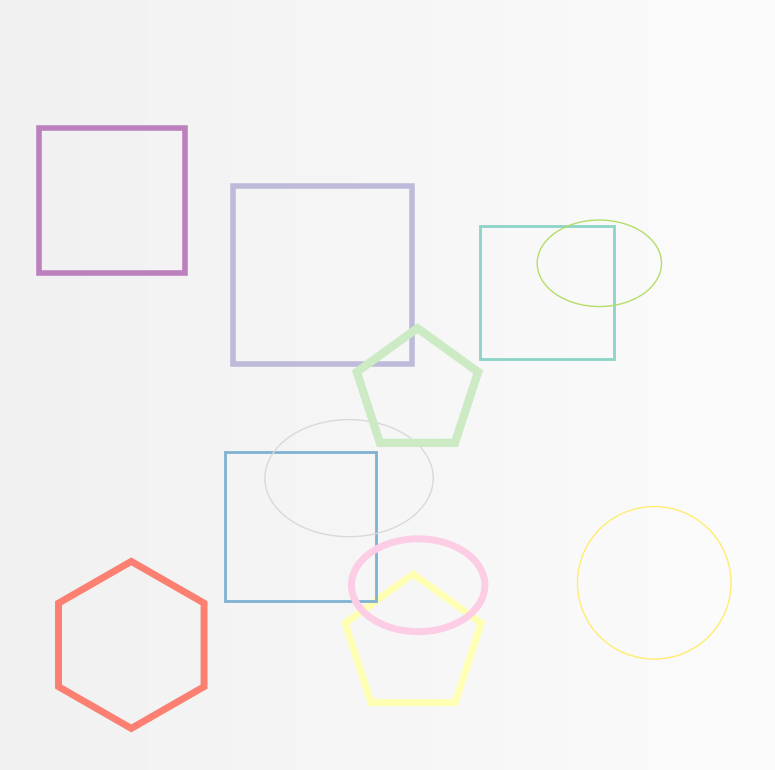[{"shape": "square", "thickness": 1, "radius": 0.43, "center": [0.706, 0.62]}, {"shape": "pentagon", "thickness": 2.5, "radius": 0.46, "center": [0.533, 0.162]}, {"shape": "square", "thickness": 2, "radius": 0.58, "center": [0.416, 0.643]}, {"shape": "hexagon", "thickness": 2.5, "radius": 0.54, "center": [0.169, 0.162]}, {"shape": "square", "thickness": 1, "radius": 0.49, "center": [0.388, 0.316]}, {"shape": "oval", "thickness": 0.5, "radius": 0.4, "center": [0.773, 0.658]}, {"shape": "oval", "thickness": 2.5, "radius": 0.43, "center": [0.54, 0.24]}, {"shape": "oval", "thickness": 0.5, "radius": 0.54, "center": [0.45, 0.379]}, {"shape": "square", "thickness": 2, "radius": 0.47, "center": [0.145, 0.74]}, {"shape": "pentagon", "thickness": 3, "radius": 0.41, "center": [0.539, 0.491]}, {"shape": "circle", "thickness": 0.5, "radius": 0.5, "center": [0.844, 0.243]}]